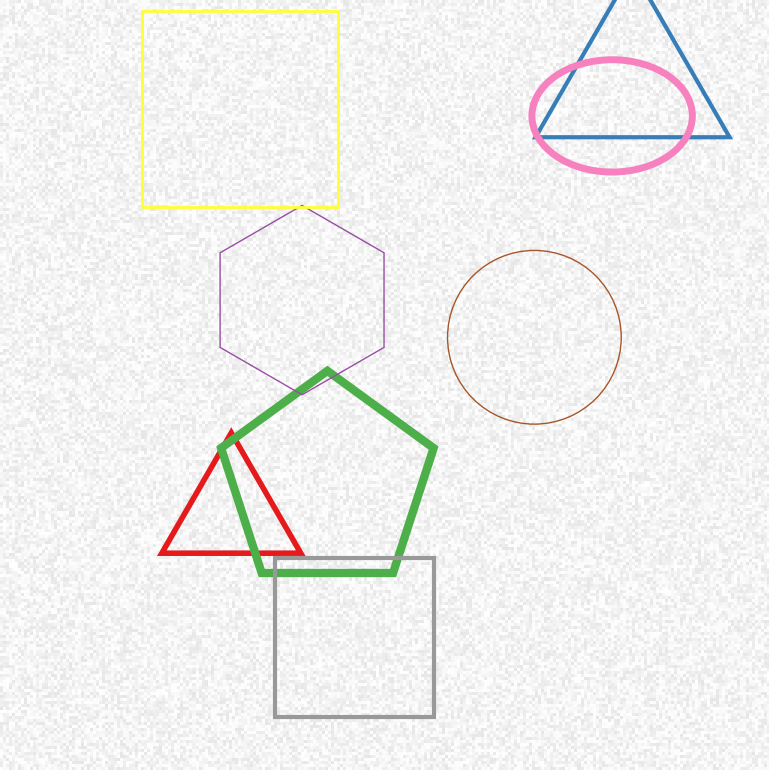[{"shape": "triangle", "thickness": 2, "radius": 0.52, "center": [0.3, 0.334]}, {"shape": "triangle", "thickness": 1.5, "radius": 0.73, "center": [0.822, 0.895]}, {"shape": "pentagon", "thickness": 3, "radius": 0.73, "center": [0.425, 0.373]}, {"shape": "hexagon", "thickness": 0.5, "radius": 0.61, "center": [0.392, 0.61]}, {"shape": "square", "thickness": 1, "radius": 0.64, "center": [0.312, 0.858]}, {"shape": "circle", "thickness": 0.5, "radius": 0.56, "center": [0.694, 0.562]}, {"shape": "oval", "thickness": 2.5, "radius": 0.52, "center": [0.795, 0.849]}, {"shape": "square", "thickness": 1.5, "radius": 0.52, "center": [0.46, 0.172]}]